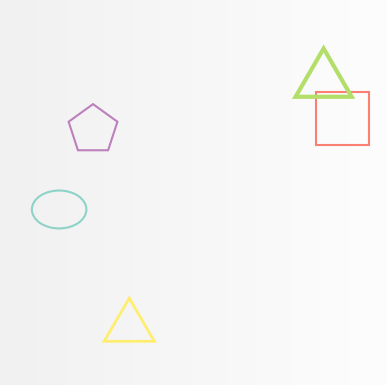[{"shape": "oval", "thickness": 1.5, "radius": 0.35, "center": [0.153, 0.456]}, {"shape": "square", "thickness": 1.5, "radius": 0.34, "center": [0.883, 0.692]}, {"shape": "triangle", "thickness": 3, "radius": 0.42, "center": [0.835, 0.79]}, {"shape": "pentagon", "thickness": 1.5, "radius": 0.33, "center": [0.24, 0.663]}, {"shape": "triangle", "thickness": 2, "radius": 0.37, "center": [0.334, 0.151]}]